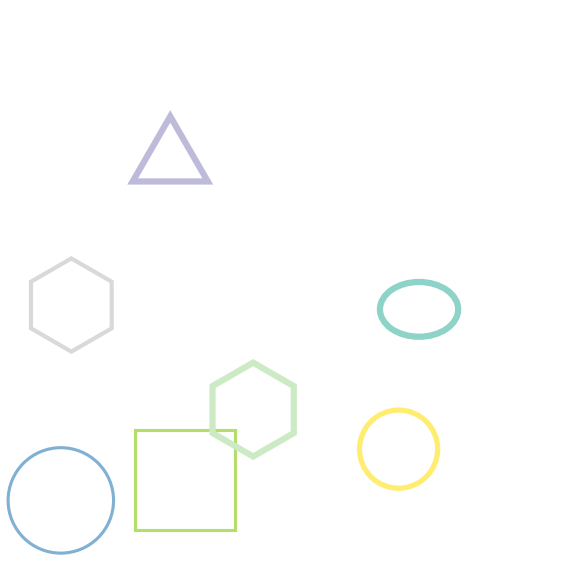[{"shape": "oval", "thickness": 3, "radius": 0.34, "center": [0.726, 0.463]}, {"shape": "triangle", "thickness": 3, "radius": 0.38, "center": [0.295, 0.722]}, {"shape": "circle", "thickness": 1.5, "radius": 0.46, "center": [0.105, 0.133]}, {"shape": "square", "thickness": 1.5, "radius": 0.43, "center": [0.321, 0.168]}, {"shape": "hexagon", "thickness": 2, "radius": 0.4, "center": [0.124, 0.471]}, {"shape": "hexagon", "thickness": 3, "radius": 0.41, "center": [0.438, 0.29]}, {"shape": "circle", "thickness": 2.5, "radius": 0.34, "center": [0.69, 0.221]}]